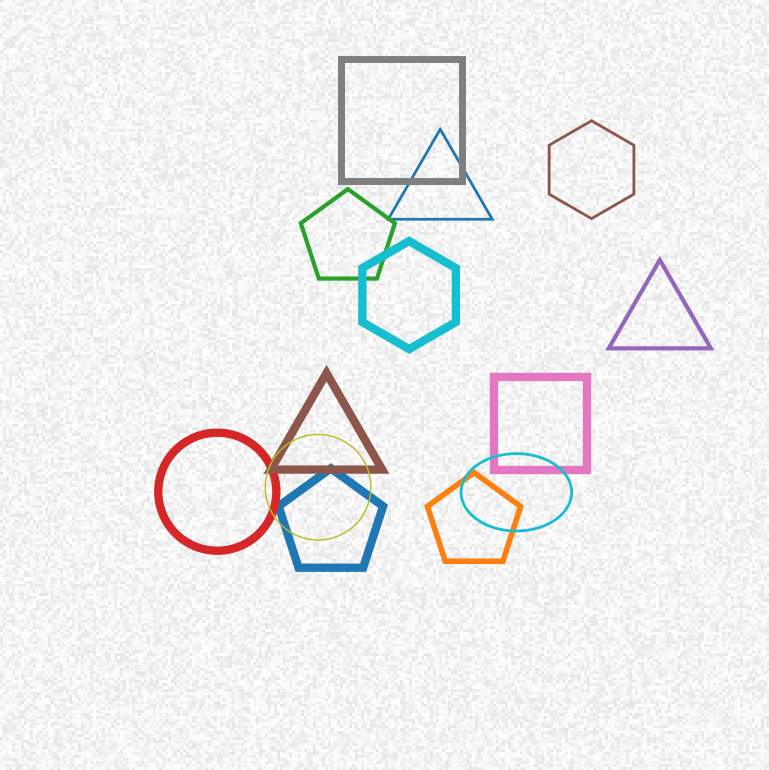[{"shape": "triangle", "thickness": 1, "radius": 0.39, "center": [0.572, 0.754]}, {"shape": "pentagon", "thickness": 3, "radius": 0.36, "center": [0.43, 0.32]}, {"shape": "pentagon", "thickness": 2, "radius": 0.32, "center": [0.616, 0.323]}, {"shape": "pentagon", "thickness": 1.5, "radius": 0.32, "center": [0.452, 0.69]}, {"shape": "circle", "thickness": 3, "radius": 0.38, "center": [0.282, 0.361]}, {"shape": "triangle", "thickness": 1.5, "radius": 0.38, "center": [0.857, 0.586]}, {"shape": "triangle", "thickness": 3, "radius": 0.42, "center": [0.424, 0.432]}, {"shape": "hexagon", "thickness": 1, "radius": 0.32, "center": [0.768, 0.78]}, {"shape": "square", "thickness": 3, "radius": 0.3, "center": [0.702, 0.45]}, {"shape": "square", "thickness": 2.5, "radius": 0.4, "center": [0.521, 0.844]}, {"shape": "circle", "thickness": 0.5, "radius": 0.34, "center": [0.413, 0.367]}, {"shape": "oval", "thickness": 1, "radius": 0.36, "center": [0.671, 0.361]}, {"shape": "hexagon", "thickness": 3, "radius": 0.35, "center": [0.531, 0.617]}]